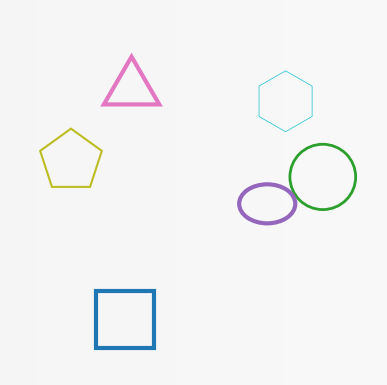[{"shape": "square", "thickness": 3, "radius": 0.37, "center": [0.324, 0.17]}, {"shape": "circle", "thickness": 2, "radius": 0.42, "center": [0.833, 0.54]}, {"shape": "oval", "thickness": 3, "radius": 0.36, "center": [0.69, 0.471]}, {"shape": "triangle", "thickness": 3, "radius": 0.41, "center": [0.34, 0.77]}, {"shape": "pentagon", "thickness": 1.5, "radius": 0.42, "center": [0.183, 0.582]}, {"shape": "hexagon", "thickness": 0.5, "radius": 0.4, "center": [0.737, 0.737]}]